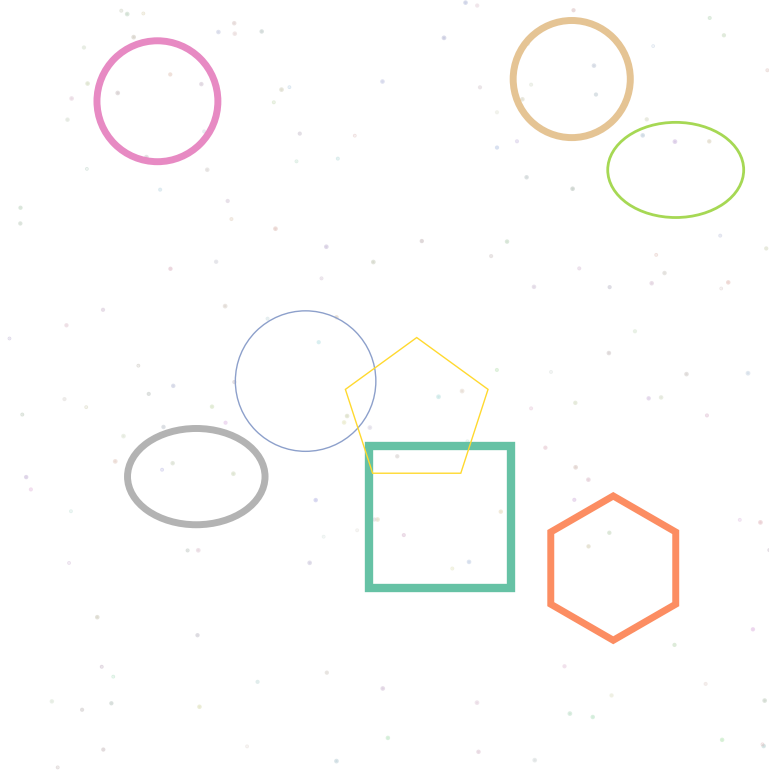[{"shape": "square", "thickness": 3, "radius": 0.46, "center": [0.572, 0.328]}, {"shape": "hexagon", "thickness": 2.5, "radius": 0.47, "center": [0.796, 0.262]}, {"shape": "circle", "thickness": 0.5, "radius": 0.46, "center": [0.397, 0.505]}, {"shape": "circle", "thickness": 2.5, "radius": 0.39, "center": [0.204, 0.869]}, {"shape": "oval", "thickness": 1, "radius": 0.44, "center": [0.878, 0.779]}, {"shape": "pentagon", "thickness": 0.5, "radius": 0.49, "center": [0.541, 0.464]}, {"shape": "circle", "thickness": 2.5, "radius": 0.38, "center": [0.743, 0.897]}, {"shape": "oval", "thickness": 2.5, "radius": 0.45, "center": [0.255, 0.381]}]